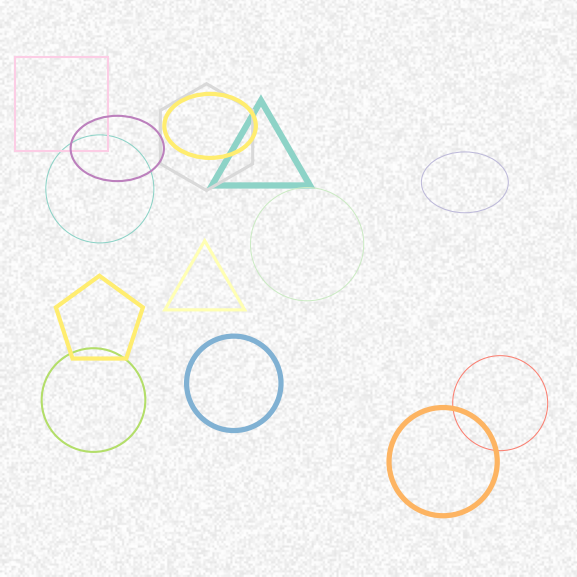[{"shape": "circle", "thickness": 0.5, "radius": 0.47, "center": [0.173, 0.672]}, {"shape": "triangle", "thickness": 3, "radius": 0.49, "center": [0.452, 0.727]}, {"shape": "triangle", "thickness": 1.5, "radius": 0.4, "center": [0.354, 0.502]}, {"shape": "oval", "thickness": 0.5, "radius": 0.38, "center": [0.805, 0.683]}, {"shape": "circle", "thickness": 0.5, "radius": 0.41, "center": [0.866, 0.301]}, {"shape": "circle", "thickness": 2.5, "radius": 0.41, "center": [0.405, 0.335]}, {"shape": "circle", "thickness": 2.5, "radius": 0.47, "center": [0.767, 0.2]}, {"shape": "circle", "thickness": 1, "radius": 0.45, "center": [0.162, 0.306]}, {"shape": "square", "thickness": 1, "radius": 0.4, "center": [0.106, 0.819]}, {"shape": "hexagon", "thickness": 1.5, "radius": 0.46, "center": [0.358, 0.762]}, {"shape": "oval", "thickness": 1, "radius": 0.4, "center": [0.203, 0.742]}, {"shape": "circle", "thickness": 0.5, "radius": 0.49, "center": [0.532, 0.576]}, {"shape": "pentagon", "thickness": 2, "radius": 0.4, "center": [0.172, 0.442]}, {"shape": "oval", "thickness": 2, "radius": 0.4, "center": [0.364, 0.781]}]